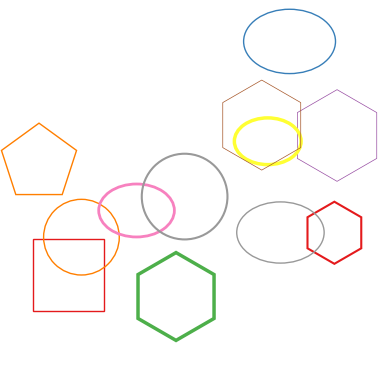[{"shape": "square", "thickness": 1, "radius": 0.46, "center": [0.178, 0.286]}, {"shape": "hexagon", "thickness": 1.5, "radius": 0.4, "center": [0.869, 0.395]}, {"shape": "oval", "thickness": 1, "radius": 0.6, "center": [0.752, 0.892]}, {"shape": "hexagon", "thickness": 2.5, "radius": 0.57, "center": [0.457, 0.23]}, {"shape": "hexagon", "thickness": 0.5, "radius": 0.6, "center": [0.875, 0.648]}, {"shape": "pentagon", "thickness": 1, "radius": 0.51, "center": [0.101, 0.578]}, {"shape": "circle", "thickness": 1, "radius": 0.49, "center": [0.212, 0.384]}, {"shape": "oval", "thickness": 2.5, "radius": 0.43, "center": [0.695, 0.633]}, {"shape": "hexagon", "thickness": 0.5, "radius": 0.58, "center": [0.68, 0.675]}, {"shape": "oval", "thickness": 2, "radius": 0.49, "center": [0.355, 0.453]}, {"shape": "oval", "thickness": 1, "radius": 0.57, "center": [0.728, 0.396]}, {"shape": "circle", "thickness": 1.5, "radius": 0.56, "center": [0.48, 0.489]}]